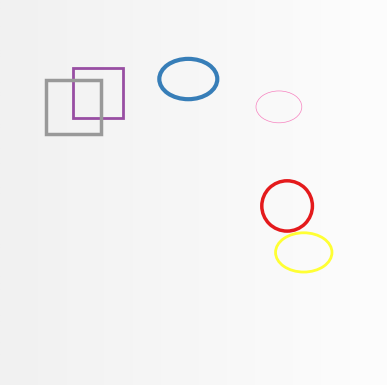[{"shape": "circle", "thickness": 2.5, "radius": 0.33, "center": [0.741, 0.465]}, {"shape": "oval", "thickness": 3, "radius": 0.37, "center": [0.486, 0.795]}, {"shape": "square", "thickness": 2, "radius": 0.32, "center": [0.253, 0.76]}, {"shape": "oval", "thickness": 2, "radius": 0.36, "center": [0.784, 0.344]}, {"shape": "oval", "thickness": 0.5, "radius": 0.3, "center": [0.72, 0.722]}, {"shape": "square", "thickness": 2.5, "radius": 0.35, "center": [0.189, 0.722]}]